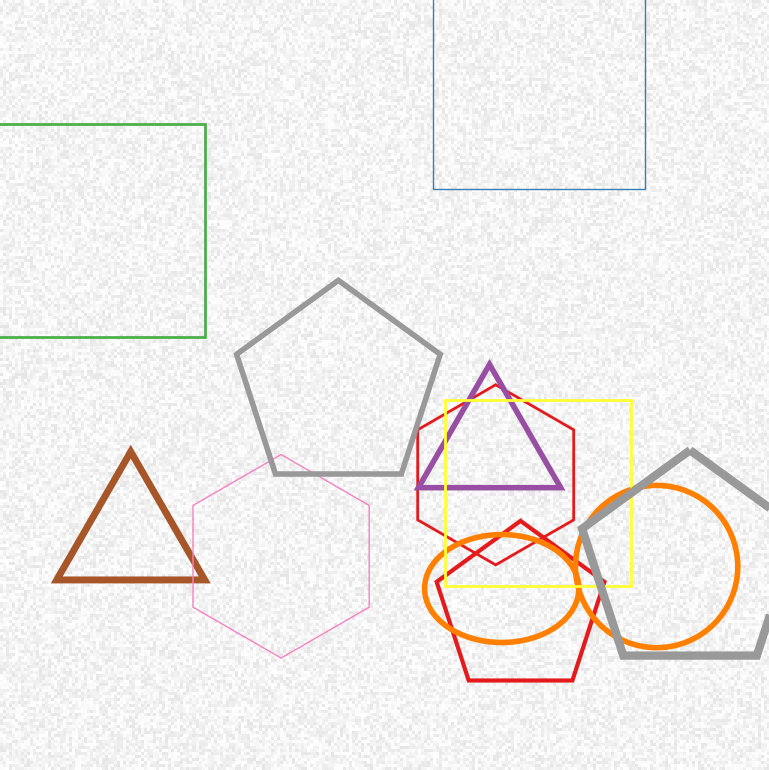[{"shape": "pentagon", "thickness": 1.5, "radius": 0.57, "center": [0.676, 0.209]}, {"shape": "hexagon", "thickness": 1, "radius": 0.58, "center": [0.644, 0.383]}, {"shape": "square", "thickness": 0.5, "radius": 0.69, "center": [0.7, 0.892]}, {"shape": "square", "thickness": 1, "radius": 0.69, "center": [0.128, 0.701]}, {"shape": "triangle", "thickness": 2, "radius": 0.53, "center": [0.636, 0.42]}, {"shape": "oval", "thickness": 2, "radius": 0.5, "center": [0.652, 0.236]}, {"shape": "circle", "thickness": 2, "radius": 0.53, "center": [0.853, 0.264]}, {"shape": "square", "thickness": 1, "radius": 0.6, "center": [0.698, 0.359]}, {"shape": "triangle", "thickness": 2.5, "radius": 0.55, "center": [0.17, 0.302]}, {"shape": "hexagon", "thickness": 0.5, "radius": 0.66, "center": [0.365, 0.278]}, {"shape": "pentagon", "thickness": 3, "radius": 0.74, "center": [0.896, 0.268]}, {"shape": "pentagon", "thickness": 2, "radius": 0.7, "center": [0.439, 0.497]}]